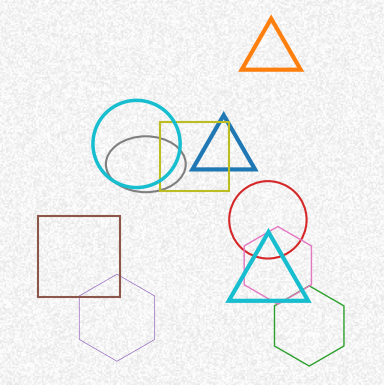[{"shape": "triangle", "thickness": 3, "radius": 0.47, "center": [0.581, 0.607]}, {"shape": "triangle", "thickness": 3, "radius": 0.44, "center": [0.704, 0.863]}, {"shape": "hexagon", "thickness": 1, "radius": 0.52, "center": [0.803, 0.153]}, {"shape": "circle", "thickness": 1.5, "radius": 0.5, "center": [0.696, 0.429]}, {"shape": "hexagon", "thickness": 0.5, "radius": 0.57, "center": [0.304, 0.175]}, {"shape": "square", "thickness": 1.5, "radius": 0.53, "center": [0.205, 0.334]}, {"shape": "hexagon", "thickness": 1, "radius": 0.5, "center": [0.722, 0.311]}, {"shape": "oval", "thickness": 1.5, "radius": 0.52, "center": [0.379, 0.573]}, {"shape": "square", "thickness": 1.5, "radius": 0.45, "center": [0.506, 0.593]}, {"shape": "triangle", "thickness": 3, "radius": 0.6, "center": [0.697, 0.278]}, {"shape": "circle", "thickness": 2.5, "radius": 0.57, "center": [0.355, 0.626]}]